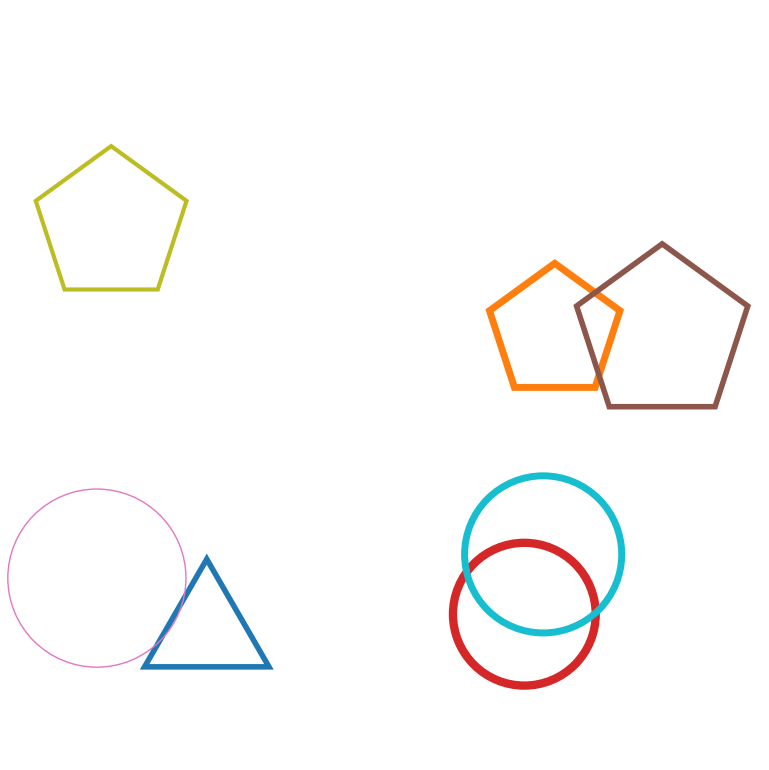[{"shape": "triangle", "thickness": 2, "radius": 0.47, "center": [0.269, 0.181]}, {"shape": "pentagon", "thickness": 2.5, "radius": 0.45, "center": [0.72, 0.569]}, {"shape": "circle", "thickness": 3, "radius": 0.46, "center": [0.681, 0.202]}, {"shape": "pentagon", "thickness": 2, "radius": 0.58, "center": [0.86, 0.566]}, {"shape": "circle", "thickness": 0.5, "radius": 0.58, "center": [0.126, 0.249]}, {"shape": "pentagon", "thickness": 1.5, "radius": 0.51, "center": [0.144, 0.707]}, {"shape": "circle", "thickness": 2.5, "radius": 0.51, "center": [0.705, 0.28]}]